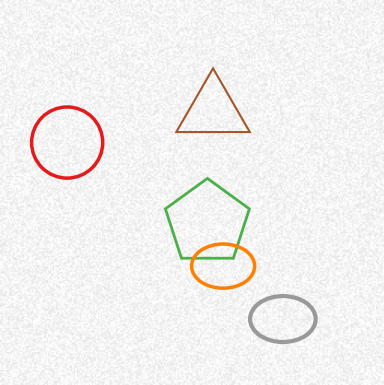[{"shape": "circle", "thickness": 2.5, "radius": 0.46, "center": [0.174, 0.63]}, {"shape": "pentagon", "thickness": 2, "radius": 0.57, "center": [0.539, 0.422]}, {"shape": "oval", "thickness": 2.5, "radius": 0.41, "center": [0.58, 0.309]}, {"shape": "triangle", "thickness": 1.5, "radius": 0.55, "center": [0.553, 0.712]}, {"shape": "oval", "thickness": 3, "radius": 0.43, "center": [0.735, 0.171]}]